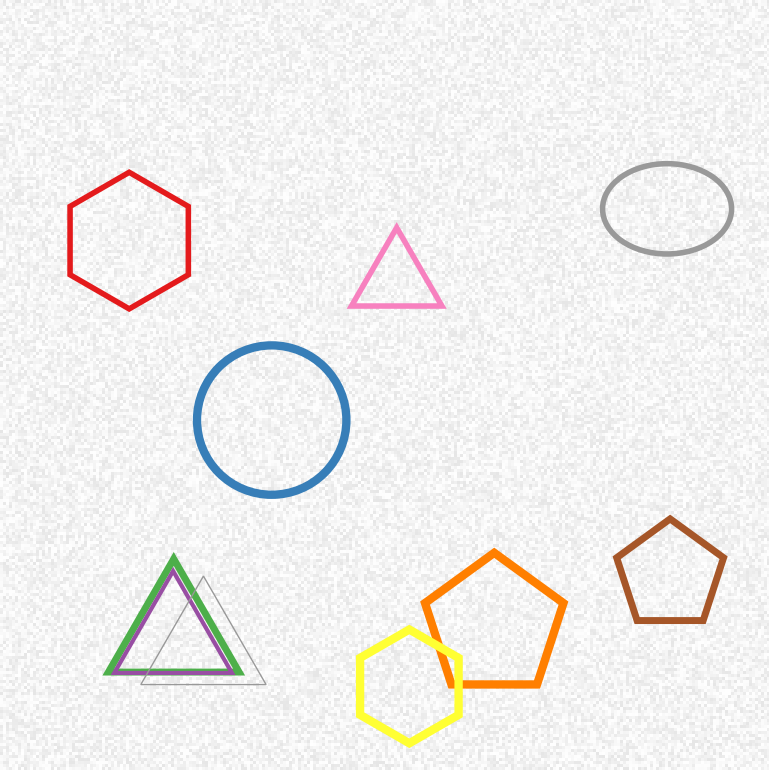[{"shape": "hexagon", "thickness": 2, "radius": 0.44, "center": [0.168, 0.688]}, {"shape": "circle", "thickness": 3, "radius": 0.48, "center": [0.353, 0.454]}, {"shape": "triangle", "thickness": 2.5, "radius": 0.49, "center": [0.226, 0.176]}, {"shape": "triangle", "thickness": 1.5, "radius": 0.44, "center": [0.225, 0.17]}, {"shape": "pentagon", "thickness": 3, "radius": 0.47, "center": [0.642, 0.188]}, {"shape": "hexagon", "thickness": 3, "radius": 0.37, "center": [0.532, 0.109]}, {"shape": "pentagon", "thickness": 2.5, "radius": 0.36, "center": [0.87, 0.253]}, {"shape": "triangle", "thickness": 2, "radius": 0.34, "center": [0.515, 0.636]}, {"shape": "triangle", "thickness": 0.5, "radius": 0.47, "center": [0.264, 0.158]}, {"shape": "oval", "thickness": 2, "radius": 0.42, "center": [0.866, 0.729]}]